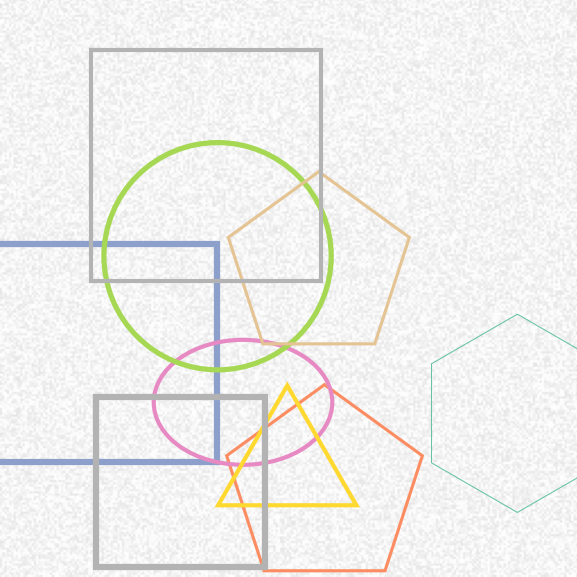[{"shape": "hexagon", "thickness": 0.5, "radius": 0.86, "center": [0.896, 0.283]}, {"shape": "pentagon", "thickness": 1.5, "radius": 0.89, "center": [0.562, 0.155]}, {"shape": "square", "thickness": 3, "radius": 0.94, "center": [0.187, 0.389]}, {"shape": "oval", "thickness": 2, "radius": 0.77, "center": [0.421, 0.302]}, {"shape": "circle", "thickness": 2.5, "radius": 0.98, "center": [0.377, 0.555]}, {"shape": "triangle", "thickness": 2, "radius": 0.69, "center": [0.497, 0.193]}, {"shape": "pentagon", "thickness": 1.5, "radius": 0.82, "center": [0.552, 0.537]}, {"shape": "square", "thickness": 3, "radius": 0.73, "center": [0.313, 0.164]}, {"shape": "square", "thickness": 2, "radius": 1.0, "center": [0.356, 0.713]}]